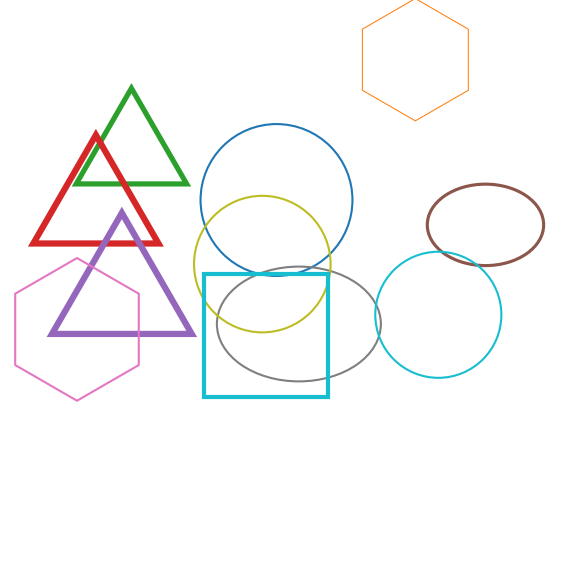[{"shape": "circle", "thickness": 1, "radius": 0.66, "center": [0.479, 0.653]}, {"shape": "hexagon", "thickness": 0.5, "radius": 0.53, "center": [0.719, 0.896]}, {"shape": "triangle", "thickness": 2.5, "radius": 0.55, "center": [0.228, 0.736]}, {"shape": "triangle", "thickness": 3, "radius": 0.63, "center": [0.166, 0.64]}, {"shape": "triangle", "thickness": 3, "radius": 0.7, "center": [0.211, 0.491]}, {"shape": "oval", "thickness": 1.5, "radius": 0.5, "center": [0.841, 0.61]}, {"shape": "hexagon", "thickness": 1, "radius": 0.62, "center": [0.133, 0.429]}, {"shape": "oval", "thickness": 1, "radius": 0.71, "center": [0.518, 0.438]}, {"shape": "circle", "thickness": 1, "radius": 0.59, "center": [0.454, 0.542]}, {"shape": "square", "thickness": 2, "radius": 0.54, "center": [0.46, 0.418]}, {"shape": "circle", "thickness": 1, "radius": 0.55, "center": [0.759, 0.454]}]